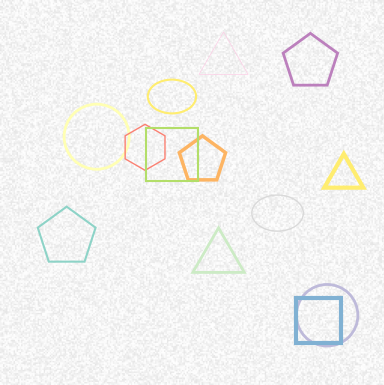[{"shape": "pentagon", "thickness": 1.5, "radius": 0.39, "center": [0.173, 0.384]}, {"shape": "circle", "thickness": 2, "radius": 0.42, "center": [0.251, 0.645]}, {"shape": "circle", "thickness": 2, "radius": 0.4, "center": [0.85, 0.181]}, {"shape": "hexagon", "thickness": 1, "radius": 0.3, "center": [0.377, 0.617]}, {"shape": "square", "thickness": 3, "radius": 0.3, "center": [0.827, 0.167]}, {"shape": "pentagon", "thickness": 2.5, "radius": 0.32, "center": [0.526, 0.584]}, {"shape": "square", "thickness": 1.5, "radius": 0.34, "center": [0.447, 0.599]}, {"shape": "triangle", "thickness": 0.5, "radius": 0.37, "center": [0.581, 0.844]}, {"shape": "oval", "thickness": 1, "radius": 0.33, "center": [0.721, 0.446]}, {"shape": "pentagon", "thickness": 2, "radius": 0.37, "center": [0.806, 0.839]}, {"shape": "triangle", "thickness": 2, "radius": 0.39, "center": [0.568, 0.331]}, {"shape": "oval", "thickness": 1.5, "radius": 0.31, "center": [0.447, 0.749]}, {"shape": "triangle", "thickness": 3, "radius": 0.29, "center": [0.893, 0.542]}]